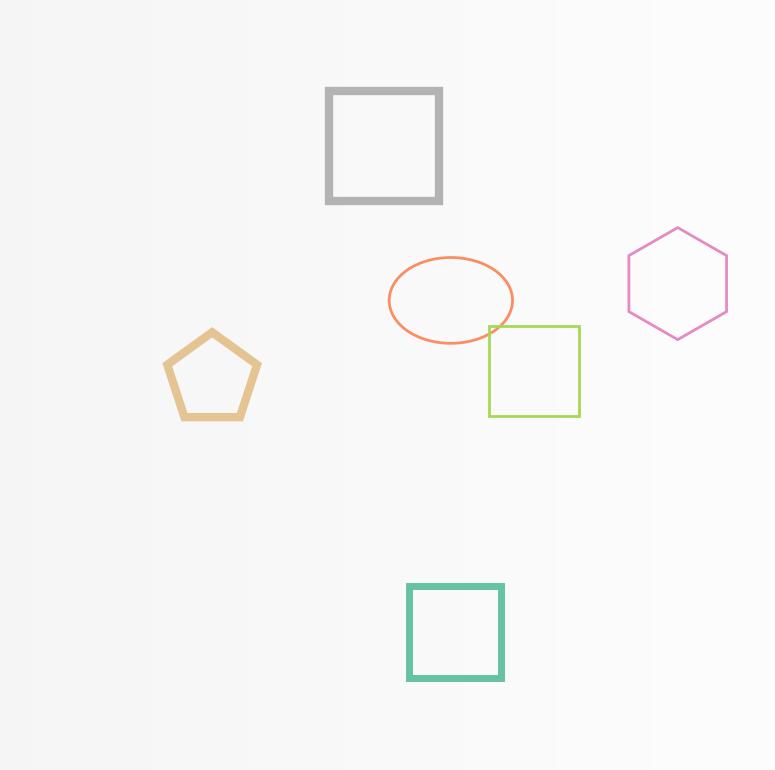[{"shape": "square", "thickness": 2.5, "radius": 0.3, "center": [0.587, 0.179]}, {"shape": "oval", "thickness": 1, "radius": 0.4, "center": [0.582, 0.61]}, {"shape": "hexagon", "thickness": 1, "radius": 0.36, "center": [0.874, 0.632]}, {"shape": "square", "thickness": 1, "radius": 0.29, "center": [0.689, 0.518]}, {"shape": "pentagon", "thickness": 3, "radius": 0.3, "center": [0.274, 0.508]}, {"shape": "square", "thickness": 3, "radius": 0.36, "center": [0.495, 0.81]}]